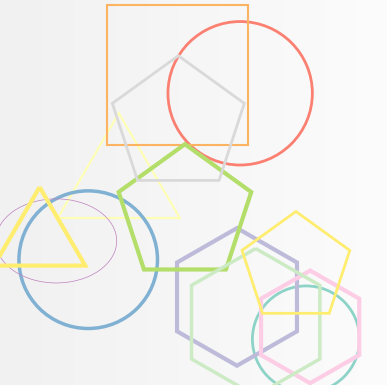[{"shape": "circle", "thickness": 2, "radius": 0.69, "center": [0.79, 0.119]}, {"shape": "triangle", "thickness": 1.5, "radius": 0.91, "center": [0.307, 0.525]}, {"shape": "hexagon", "thickness": 3, "radius": 0.89, "center": [0.612, 0.229]}, {"shape": "circle", "thickness": 2, "radius": 0.93, "center": [0.62, 0.758]}, {"shape": "circle", "thickness": 2.5, "radius": 0.89, "center": [0.228, 0.326]}, {"shape": "square", "thickness": 1.5, "radius": 0.91, "center": [0.458, 0.805]}, {"shape": "pentagon", "thickness": 3, "radius": 0.9, "center": [0.477, 0.446]}, {"shape": "hexagon", "thickness": 3, "radius": 0.73, "center": [0.8, 0.151]}, {"shape": "pentagon", "thickness": 2, "radius": 0.9, "center": [0.46, 0.676]}, {"shape": "oval", "thickness": 0.5, "radius": 0.78, "center": [0.145, 0.374]}, {"shape": "hexagon", "thickness": 2.5, "radius": 0.96, "center": [0.66, 0.163]}, {"shape": "pentagon", "thickness": 2, "radius": 0.73, "center": [0.764, 0.304]}, {"shape": "triangle", "thickness": 3, "radius": 0.68, "center": [0.102, 0.378]}]